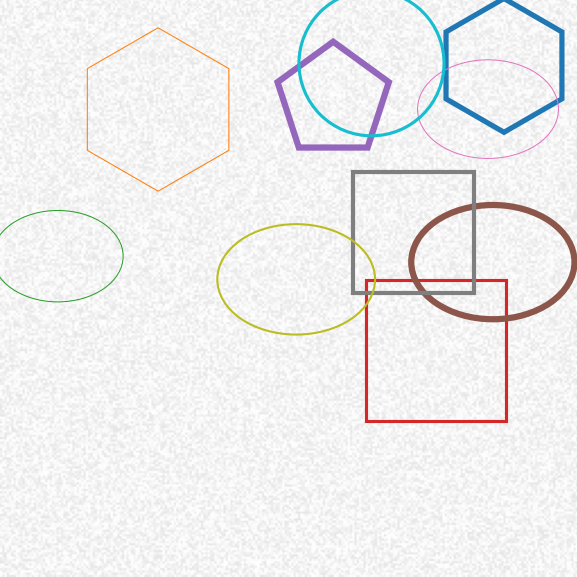[{"shape": "hexagon", "thickness": 2.5, "radius": 0.58, "center": [0.873, 0.886]}, {"shape": "hexagon", "thickness": 0.5, "radius": 0.71, "center": [0.274, 0.81]}, {"shape": "oval", "thickness": 0.5, "radius": 0.57, "center": [0.1, 0.556]}, {"shape": "square", "thickness": 1.5, "radius": 0.61, "center": [0.755, 0.392]}, {"shape": "pentagon", "thickness": 3, "radius": 0.51, "center": [0.577, 0.826]}, {"shape": "oval", "thickness": 3, "radius": 0.71, "center": [0.853, 0.545]}, {"shape": "oval", "thickness": 0.5, "radius": 0.61, "center": [0.845, 0.81]}, {"shape": "square", "thickness": 2, "radius": 0.52, "center": [0.716, 0.596]}, {"shape": "oval", "thickness": 1, "radius": 0.68, "center": [0.513, 0.515]}, {"shape": "circle", "thickness": 1.5, "radius": 0.63, "center": [0.643, 0.89]}]